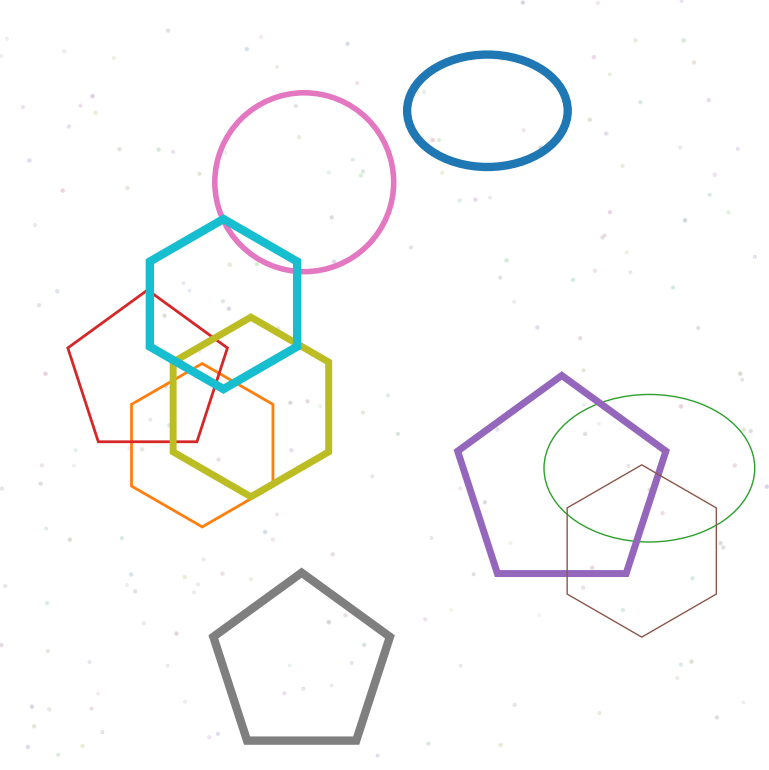[{"shape": "oval", "thickness": 3, "radius": 0.52, "center": [0.633, 0.856]}, {"shape": "hexagon", "thickness": 1, "radius": 0.53, "center": [0.263, 0.422]}, {"shape": "oval", "thickness": 0.5, "radius": 0.68, "center": [0.843, 0.392]}, {"shape": "pentagon", "thickness": 1, "radius": 0.54, "center": [0.192, 0.514]}, {"shape": "pentagon", "thickness": 2.5, "radius": 0.71, "center": [0.73, 0.37]}, {"shape": "hexagon", "thickness": 0.5, "radius": 0.56, "center": [0.833, 0.284]}, {"shape": "circle", "thickness": 2, "radius": 0.58, "center": [0.395, 0.763]}, {"shape": "pentagon", "thickness": 3, "radius": 0.6, "center": [0.392, 0.136]}, {"shape": "hexagon", "thickness": 2.5, "radius": 0.58, "center": [0.326, 0.471]}, {"shape": "hexagon", "thickness": 3, "radius": 0.55, "center": [0.29, 0.605]}]